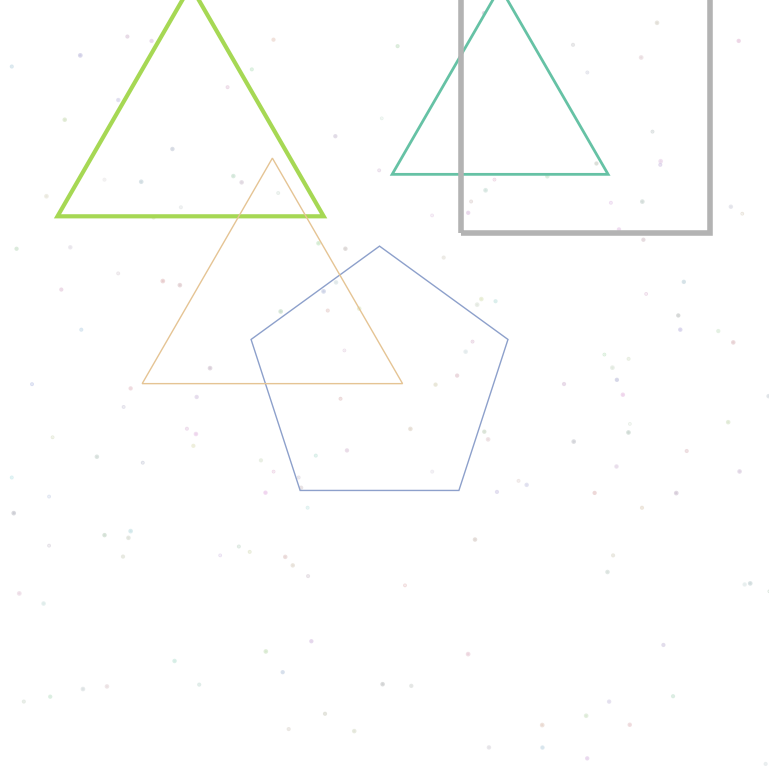[{"shape": "triangle", "thickness": 1, "radius": 0.81, "center": [0.65, 0.855]}, {"shape": "pentagon", "thickness": 0.5, "radius": 0.88, "center": [0.493, 0.505]}, {"shape": "triangle", "thickness": 1.5, "radius": 1.0, "center": [0.248, 0.819]}, {"shape": "triangle", "thickness": 0.5, "radius": 0.98, "center": [0.354, 0.599]}, {"shape": "square", "thickness": 2, "radius": 0.81, "center": [0.76, 0.858]}]